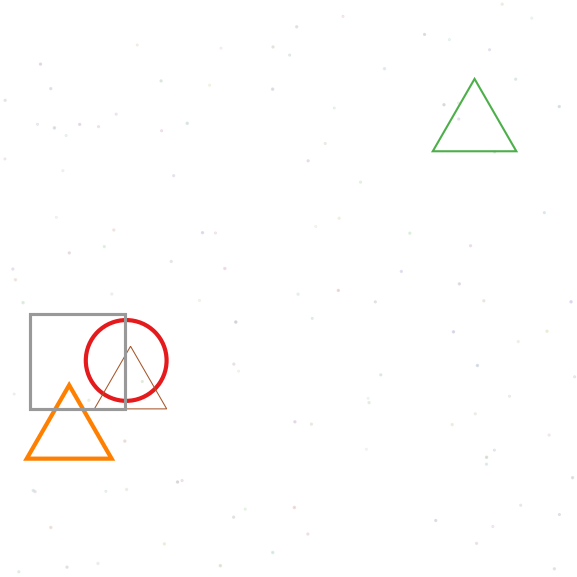[{"shape": "circle", "thickness": 2, "radius": 0.35, "center": [0.219, 0.375]}, {"shape": "triangle", "thickness": 1, "radius": 0.42, "center": [0.822, 0.779]}, {"shape": "triangle", "thickness": 2, "radius": 0.42, "center": [0.12, 0.247]}, {"shape": "triangle", "thickness": 0.5, "radius": 0.36, "center": [0.226, 0.327]}, {"shape": "square", "thickness": 1.5, "radius": 0.41, "center": [0.134, 0.373]}]